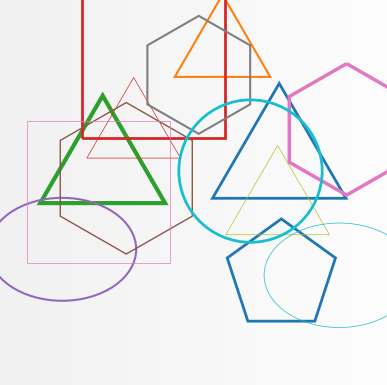[{"shape": "triangle", "thickness": 2, "radius": 0.99, "center": [0.721, 0.584]}, {"shape": "pentagon", "thickness": 2, "radius": 0.73, "center": [0.726, 0.285]}, {"shape": "triangle", "thickness": 1.5, "radius": 0.71, "center": [0.574, 0.871]}, {"shape": "triangle", "thickness": 3, "radius": 0.93, "center": [0.265, 0.565]}, {"shape": "triangle", "thickness": 0.5, "radius": 0.7, "center": [0.345, 0.659]}, {"shape": "square", "thickness": 2, "radius": 0.93, "center": [0.396, 0.827]}, {"shape": "oval", "thickness": 1.5, "radius": 0.95, "center": [0.16, 0.352]}, {"shape": "hexagon", "thickness": 1, "radius": 0.98, "center": [0.326, 0.537]}, {"shape": "hexagon", "thickness": 2.5, "radius": 0.85, "center": [0.894, 0.664]}, {"shape": "square", "thickness": 0.5, "radius": 0.92, "center": [0.254, 0.5]}, {"shape": "hexagon", "thickness": 1.5, "radius": 0.77, "center": [0.513, 0.806]}, {"shape": "triangle", "thickness": 0.5, "radius": 0.77, "center": [0.716, 0.468]}, {"shape": "circle", "thickness": 2, "radius": 0.92, "center": [0.646, 0.556]}, {"shape": "oval", "thickness": 0.5, "radius": 0.97, "center": [0.876, 0.285]}]